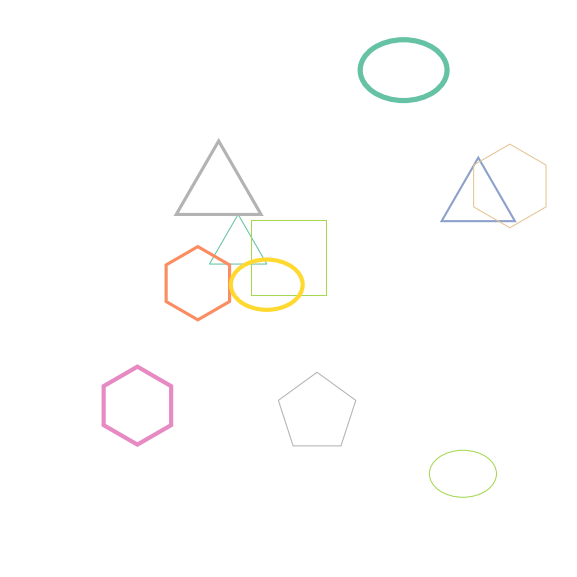[{"shape": "oval", "thickness": 2.5, "radius": 0.38, "center": [0.699, 0.878]}, {"shape": "triangle", "thickness": 0.5, "radius": 0.29, "center": [0.412, 0.571]}, {"shape": "hexagon", "thickness": 1.5, "radius": 0.32, "center": [0.343, 0.509]}, {"shape": "triangle", "thickness": 1, "radius": 0.37, "center": [0.828, 0.653]}, {"shape": "hexagon", "thickness": 2, "radius": 0.34, "center": [0.238, 0.297]}, {"shape": "oval", "thickness": 0.5, "radius": 0.29, "center": [0.802, 0.179]}, {"shape": "square", "thickness": 0.5, "radius": 0.32, "center": [0.5, 0.554]}, {"shape": "oval", "thickness": 2, "radius": 0.31, "center": [0.462, 0.506]}, {"shape": "hexagon", "thickness": 0.5, "radius": 0.36, "center": [0.883, 0.677]}, {"shape": "pentagon", "thickness": 0.5, "radius": 0.35, "center": [0.549, 0.284]}, {"shape": "triangle", "thickness": 1.5, "radius": 0.42, "center": [0.379, 0.67]}]